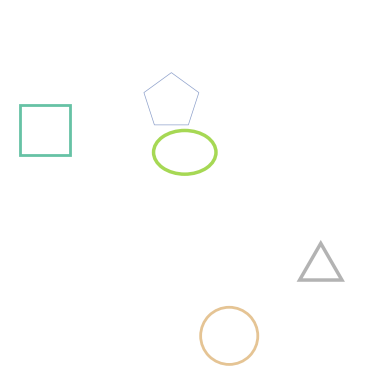[{"shape": "square", "thickness": 2, "radius": 0.32, "center": [0.117, 0.663]}, {"shape": "pentagon", "thickness": 0.5, "radius": 0.38, "center": [0.445, 0.736]}, {"shape": "oval", "thickness": 2.5, "radius": 0.41, "center": [0.48, 0.604]}, {"shape": "circle", "thickness": 2, "radius": 0.37, "center": [0.595, 0.128]}, {"shape": "triangle", "thickness": 2.5, "radius": 0.32, "center": [0.833, 0.304]}]